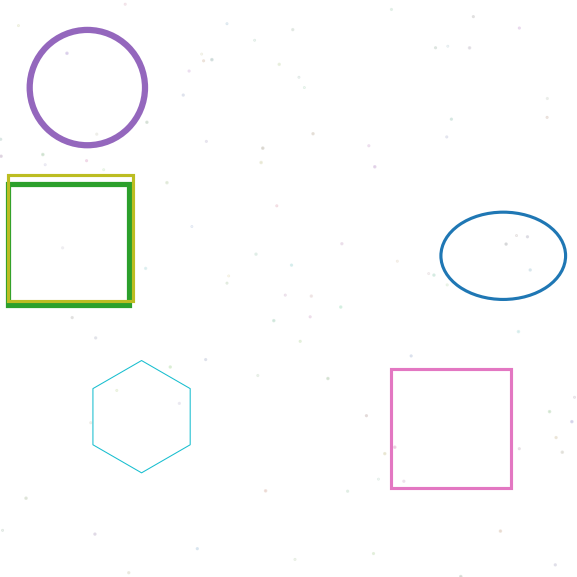[{"shape": "oval", "thickness": 1.5, "radius": 0.54, "center": [0.871, 0.556]}, {"shape": "square", "thickness": 2.5, "radius": 0.52, "center": [0.119, 0.575]}, {"shape": "circle", "thickness": 3, "radius": 0.5, "center": [0.151, 0.847]}, {"shape": "square", "thickness": 1.5, "radius": 0.52, "center": [0.781, 0.257]}, {"shape": "square", "thickness": 1.5, "radius": 0.54, "center": [0.122, 0.587]}, {"shape": "hexagon", "thickness": 0.5, "radius": 0.49, "center": [0.245, 0.278]}]